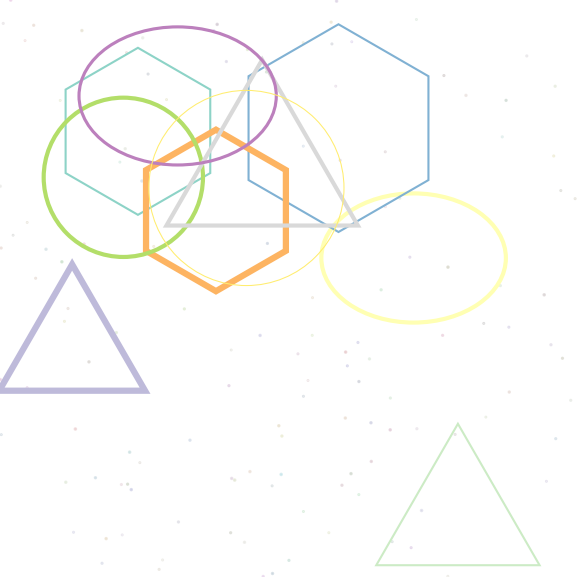[{"shape": "hexagon", "thickness": 1, "radius": 0.72, "center": [0.239, 0.772]}, {"shape": "oval", "thickness": 2, "radius": 0.8, "center": [0.716, 0.552]}, {"shape": "triangle", "thickness": 3, "radius": 0.73, "center": [0.125, 0.395]}, {"shape": "hexagon", "thickness": 1, "radius": 0.9, "center": [0.586, 0.777]}, {"shape": "hexagon", "thickness": 3, "radius": 0.7, "center": [0.374, 0.635]}, {"shape": "circle", "thickness": 2, "radius": 0.69, "center": [0.214, 0.692]}, {"shape": "triangle", "thickness": 2, "radius": 0.96, "center": [0.454, 0.704]}, {"shape": "oval", "thickness": 1.5, "radius": 0.85, "center": [0.308, 0.833]}, {"shape": "triangle", "thickness": 1, "radius": 0.82, "center": [0.793, 0.102]}, {"shape": "circle", "thickness": 0.5, "radius": 0.84, "center": [0.427, 0.674]}]